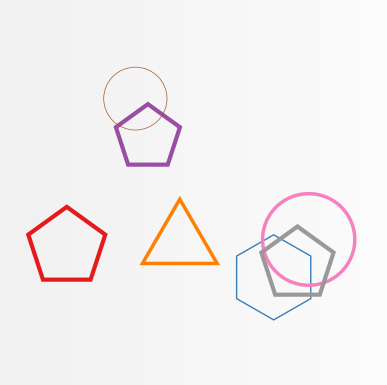[{"shape": "pentagon", "thickness": 3, "radius": 0.52, "center": [0.172, 0.358]}, {"shape": "hexagon", "thickness": 1, "radius": 0.55, "center": [0.706, 0.28]}, {"shape": "pentagon", "thickness": 3, "radius": 0.43, "center": [0.382, 0.643]}, {"shape": "triangle", "thickness": 2.5, "radius": 0.56, "center": [0.464, 0.371]}, {"shape": "circle", "thickness": 0.5, "radius": 0.41, "center": [0.349, 0.744]}, {"shape": "circle", "thickness": 2.5, "radius": 0.59, "center": [0.797, 0.378]}, {"shape": "pentagon", "thickness": 3, "radius": 0.49, "center": [0.768, 0.314]}]